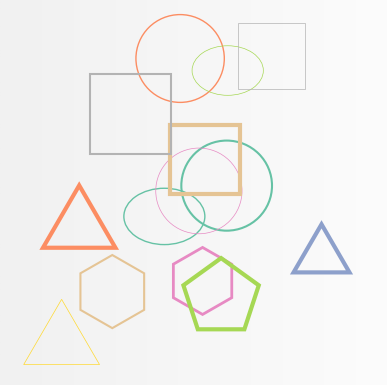[{"shape": "circle", "thickness": 1.5, "radius": 0.59, "center": [0.585, 0.518]}, {"shape": "oval", "thickness": 1, "radius": 0.52, "center": [0.424, 0.438]}, {"shape": "triangle", "thickness": 3, "radius": 0.54, "center": [0.204, 0.41]}, {"shape": "circle", "thickness": 1, "radius": 0.57, "center": [0.465, 0.848]}, {"shape": "triangle", "thickness": 3, "radius": 0.42, "center": [0.83, 0.334]}, {"shape": "circle", "thickness": 0.5, "radius": 0.56, "center": [0.513, 0.504]}, {"shape": "hexagon", "thickness": 2, "radius": 0.44, "center": [0.523, 0.27]}, {"shape": "pentagon", "thickness": 3, "radius": 0.51, "center": [0.571, 0.227]}, {"shape": "oval", "thickness": 0.5, "radius": 0.46, "center": [0.588, 0.817]}, {"shape": "triangle", "thickness": 0.5, "radius": 0.57, "center": [0.159, 0.11]}, {"shape": "hexagon", "thickness": 1.5, "radius": 0.47, "center": [0.29, 0.243]}, {"shape": "square", "thickness": 3, "radius": 0.45, "center": [0.53, 0.585]}, {"shape": "square", "thickness": 0.5, "radius": 0.43, "center": [0.701, 0.854]}, {"shape": "square", "thickness": 1.5, "radius": 0.52, "center": [0.336, 0.704]}]